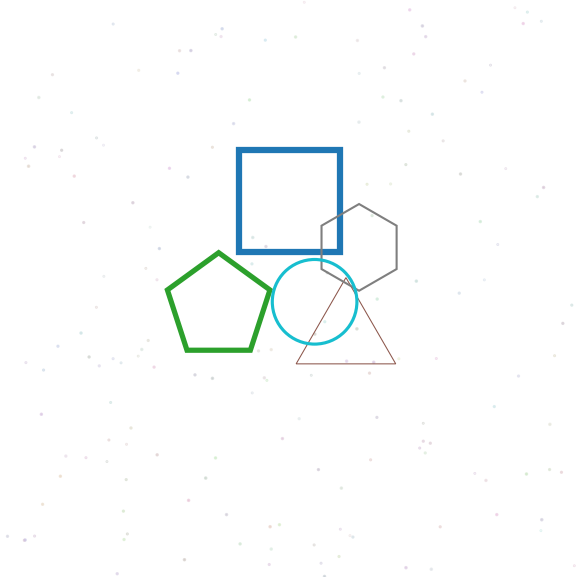[{"shape": "square", "thickness": 3, "radius": 0.44, "center": [0.501, 0.651]}, {"shape": "pentagon", "thickness": 2.5, "radius": 0.47, "center": [0.379, 0.468]}, {"shape": "triangle", "thickness": 0.5, "radius": 0.5, "center": [0.599, 0.419]}, {"shape": "hexagon", "thickness": 1, "radius": 0.38, "center": [0.622, 0.571]}, {"shape": "circle", "thickness": 1.5, "radius": 0.37, "center": [0.545, 0.477]}]